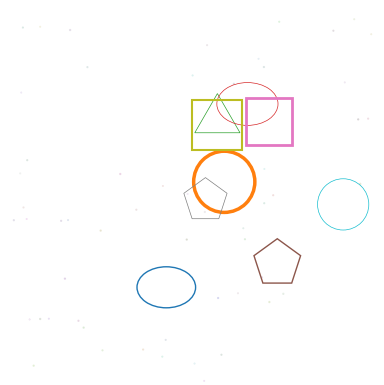[{"shape": "oval", "thickness": 1, "radius": 0.38, "center": [0.432, 0.254]}, {"shape": "circle", "thickness": 2.5, "radius": 0.4, "center": [0.582, 0.528]}, {"shape": "triangle", "thickness": 0.5, "radius": 0.34, "center": [0.565, 0.689]}, {"shape": "oval", "thickness": 0.5, "radius": 0.4, "center": [0.643, 0.73]}, {"shape": "pentagon", "thickness": 1, "radius": 0.32, "center": [0.72, 0.316]}, {"shape": "square", "thickness": 2, "radius": 0.3, "center": [0.699, 0.684]}, {"shape": "pentagon", "thickness": 0.5, "radius": 0.3, "center": [0.534, 0.48]}, {"shape": "square", "thickness": 1.5, "radius": 0.32, "center": [0.563, 0.675]}, {"shape": "circle", "thickness": 0.5, "radius": 0.33, "center": [0.891, 0.469]}]